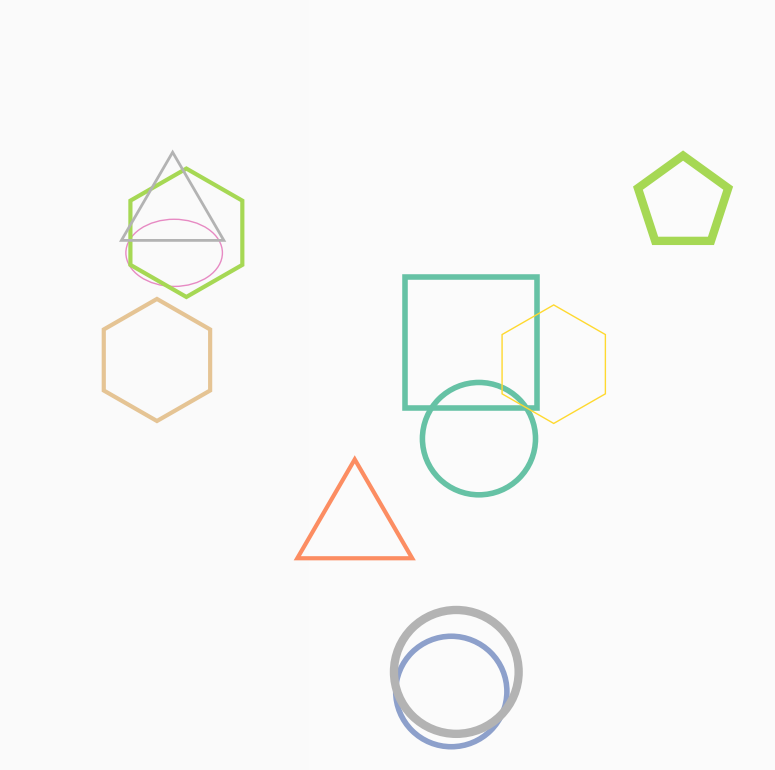[{"shape": "square", "thickness": 2, "radius": 0.43, "center": [0.607, 0.555]}, {"shape": "circle", "thickness": 2, "radius": 0.36, "center": [0.618, 0.43]}, {"shape": "triangle", "thickness": 1.5, "radius": 0.43, "center": [0.458, 0.318]}, {"shape": "circle", "thickness": 2, "radius": 0.36, "center": [0.582, 0.102]}, {"shape": "oval", "thickness": 0.5, "radius": 0.31, "center": [0.225, 0.672]}, {"shape": "hexagon", "thickness": 1.5, "radius": 0.42, "center": [0.24, 0.698]}, {"shape": "pentagon", "thickness": 3, "radius": 0.31, "center": [0.881, 0.737]}, {"shape": "hexagon", "thickness": 0.5, "radius": 0.38, "center": [0.714, 0.527]}, {"shape": "hexagon", "thickness": 1.5, "radius": 0.4, "center": [0.203, 0.532]}, {"shape": "circle", "thickness": 3, "radius": 0.4, "center": [0.589, 0.127]}, {"shape": "triangle", "thickness": 1, "radius": 0.38, "center": [0.223, 0.726]}]